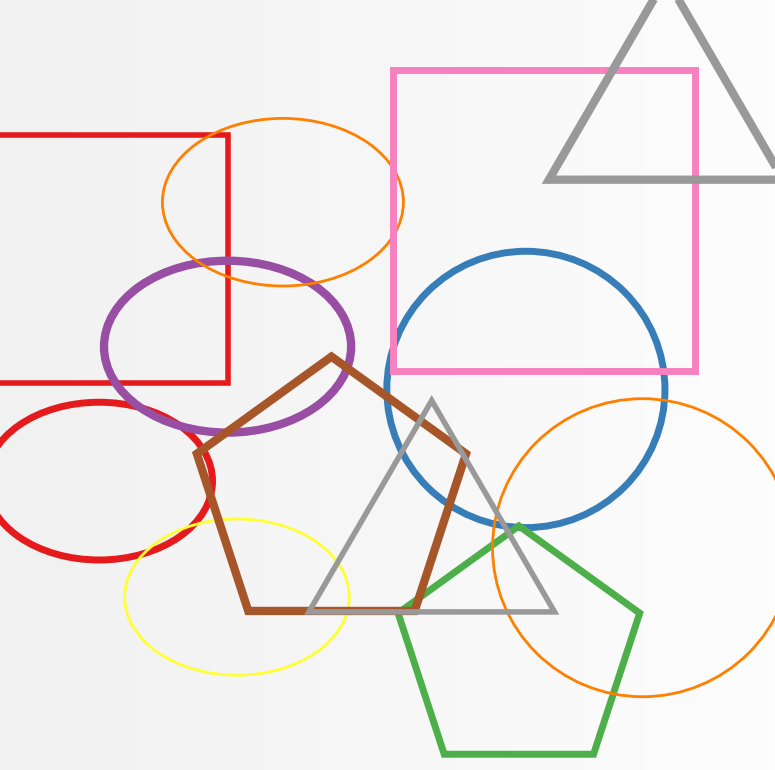[{"shape": "oval", "thickness": 2.5, "radius": 0.73, "center": [0.128, 0.375]}, {"shape": "square", "thickness": 2, "radius": 0.81, "center": [0.133, 0.664]}, {"shape": "circle", "thickness": 2.5, "radius": 0.9, "center": [0.679, 0.494]}, {"shape": "pentagon", "thickness": 2.5, "radius": 0.82, "center": [0.67, 0.153]}, {"shape": "oval", "thickness": 3, "radius": 0.8, "center": [0.294, 0.55]}, {"shape": "oval", "thickness": 1, "radius": 0.78, "center": [0.365, 0.737]}, {"shape": "circle", "thickness": 1, "radius": 0.97, "center": [0.829, 0.289]}, {"shape": "oval", "thickness": 1, "radius": 0.72, "center": [0.306, 0.225]}, {"shape": "pentagon", "thickness": 3, "radius": 0.91, "center": [0.428, 0.354]}, {"shape": "square", "thickness": 2.5, "radius": 0.98, "center": [0.702, 0.714]}, {"shape": "triangle", "thickness": 2, "radius": 0.91, "center": [0.557, 0.297]}, {"shape": "triangle", "thickness": 3, "radius": 0.87, "center": [0.859, 0.854]}]